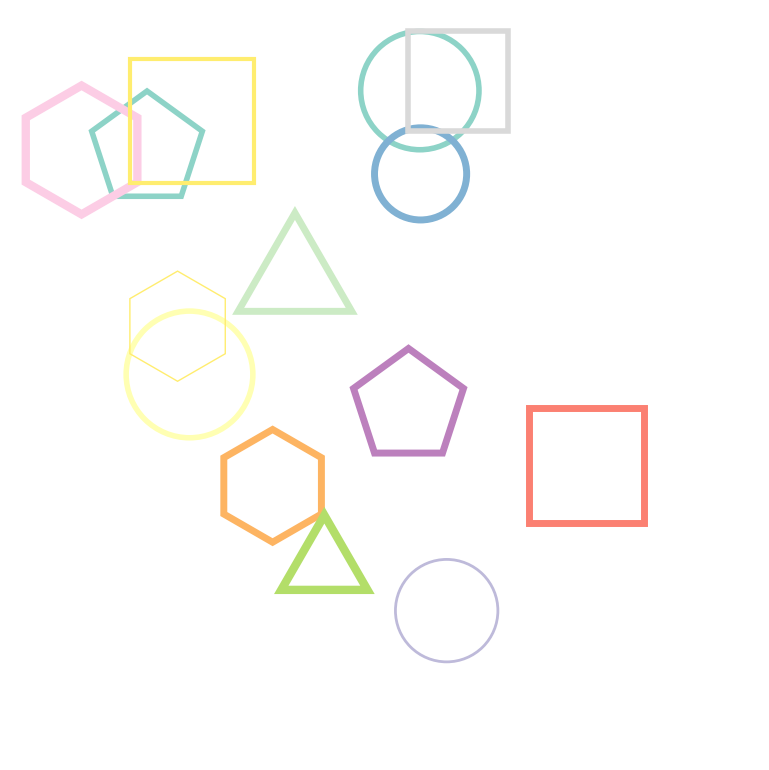[{"shape": "circle", "thickness": 2, "radius": 0.38, "center": [0.545, 0.882]}, {"shape": "pentagon", "thickness": 2, "radius": 0.38, "center": [0.191, 0.806]}, {"shape": "circle", "thickness": 2, "radius": 0.41, "center": [0.246, 0.514]}, {"shape": "circle", "thickness": 1, "radius": 0.33, "center": [0.58, 0.207]}, {"shape": "square", "thickness": 2.5, "radius": 0.37, "center": [0.762, 0.395]}, {"shape": "circle", "thickness": 2.5, "radius": 0.3, "center": [0.546, 0.774]}, {"shape": "hexagon", "thickness": 2.5, "radius": 0.37, "center": [0.354, 0.369]}, {"shape": "triangle", "thickness": 3, "radius": 0.32, "center": [0.421, 0.266]}, {"shape": "hexagon", "thickness": 3, "radius": 0.42, "center": [0.106, 0.805]}, {"shape": "square", "thickness": 2, "radius": 0.33, "center": [0.595, 0.895]}, {"shape": "pentagon", "thickness": 2.5, "radius": 0.38, "center": [0.531, 0.472]}, {"shape": "triangle", "thickness": 2.5, "radius": 0.43, "center": [0.383, 0.638]}, {"shape": "hexagon", "thickness": 0.5, "radius": 0.36, "center": [0.231, 0.576]}, {"shape": "square", "thickness": 1.5, "radius": 0.4, "center": [0.249, 0.843]}]